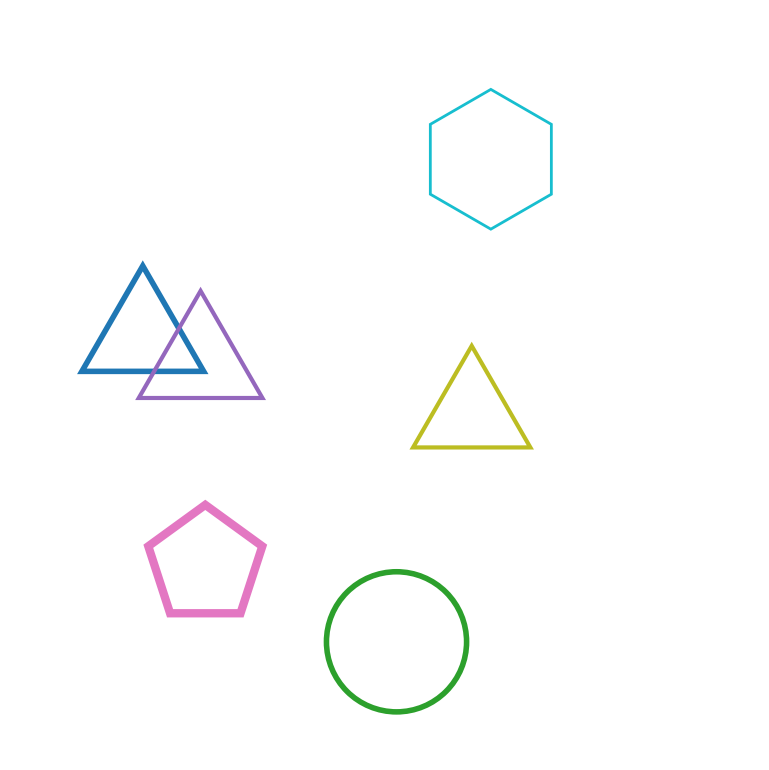[{"shape": "triangle", "thickness": 2, "radius": 0.46, "center": [0.185, 0.563]}, {"shape": "circle", "thickness": 2, "radius": 0.45, "center": [0.515, 0.166]}, {"shape": "triangle", "thickness": 1.5, "radius": 0.46, "center": [0.261, 0.529]}, {"shape": "pentagon", "thickness": 3, "radius": 0.39, "center": [0.267, 0.267]}, {"shape": "triangle", "thickness": 1.5, "radius": 0.44, "center": [0.613, 0.463]}, {"shape": "hexagon", "thickness": 1, "radius": 0.45, "center": [0.637, 0.793]}]